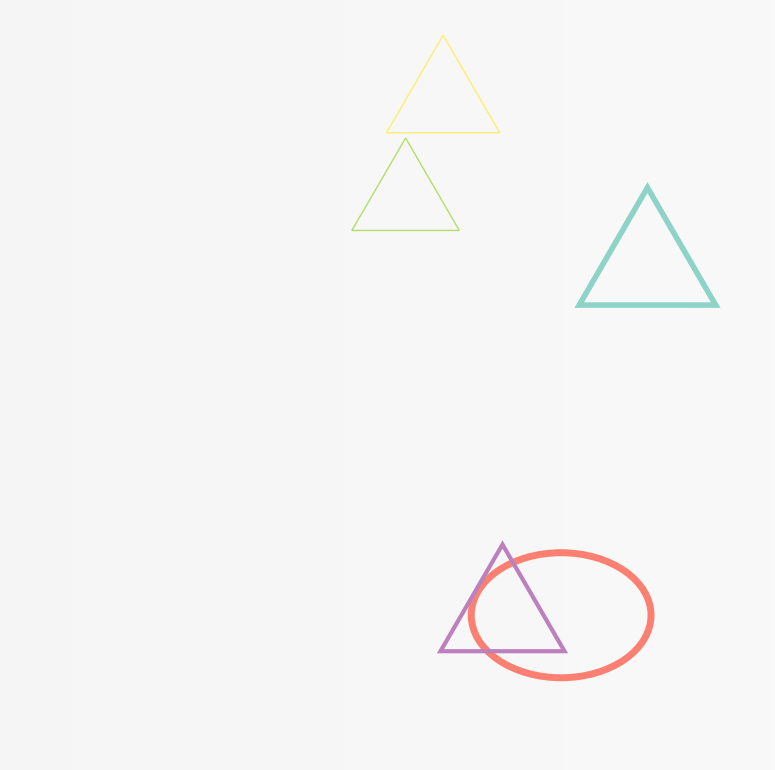[{"shape": "triangle", "thickness": 2, "radius": 0.51, "center": [0.835, 0.655]}, {"shape": "oval", "thickness": 2.5, "radius": 0.58, "center": [0.724, 0.201]}, {"shape": "triangle", "thickness": 0.5, "radius": 0.4, "center": [0.523, 0.741]}, {"shape": "triangle", "thickness": 1.5, "radius": 0.46, "center": [0.648, 0.2]}, {"shape": "triangle", "thickness": 0.5, "radius": 0.42, "center": [0.572, 0.87]}]